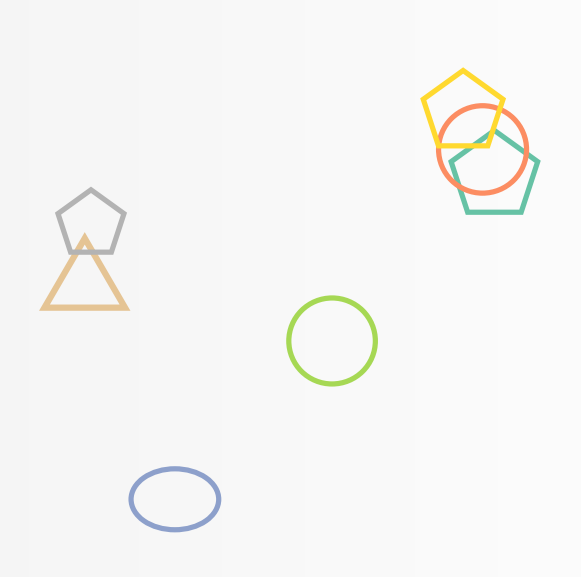[{"shape": "pentagon", "thickness": 2.5, "radius": 0.39, "center": [0.851, 0.695]}, {"shape": "circle", "thickness": 2.5, "radius": 0.38, "center": [0.83, 0.74]}, {"shape": "oval", "thickness": 2.5, "radius": 0.38, "center": [0.301, 0.135]}, {"shape": "circle", "thickness": 2.5, "radius": 0.37, "center": [0.571, 0.409]}, {"shape": "pentagon", "thickness": 2.5, "radius": 0.36, "center": [0.797, 0.805]}, {"shape": "triangle", "thickness": 3, "radius": 0.4, "center": [0.146, 0.506]}, {"shape": "pentagon", "thickness": 2.5, "radius": 0.3, "center": [0.157, 0.611]}]